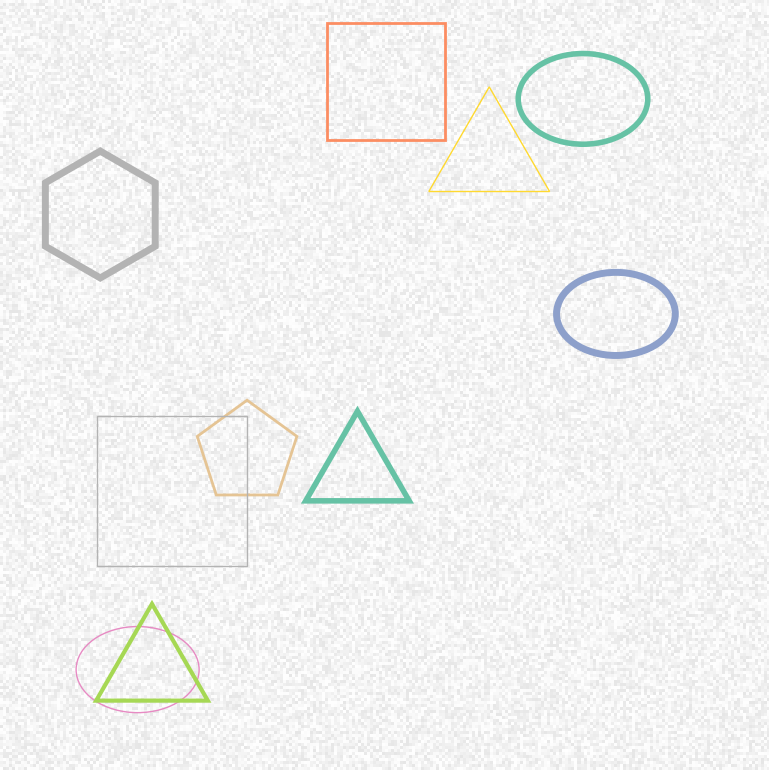[{"shape": "oval", "thickness": 2, "radius": 0.42, "center": [0.757, 0.872]}, {"shape": "triangle", "thickness": 2, "radius": 0.39, "center": [0.464, 0.388]}, {"shape": "square", "thickness": 1, "radius": 0.38, "center": [0.501, 0.894]}, {"shape": "oval", "thickness": 2.5, "radius": 0.39, "center": [0.8, 0.592]}, {"shape": "oval", "thickness": 0.5, "radius": 0.4, "center": [0.179, 0.13]}, {"shape": "triangle", "thickness": 1.5, "radius": 0.42, "center": [0.197, 0.132]}, {"shape": "triangle", "thickness": 0.5, "radius": 0.45, "center": [0.635, 0.797]}, {"shape": "pentagon", "thickness": 1, "radius": 0.34, "center": [0.321, 0.412]}, {"shape": "hexagon", "thickness": 2.5, "radius": 0.41, "center": [0.13, 0.721]}, {"shape": "square", "thickness": 0.5, "radius": 0.49, "center": [0.223, 0.362]}]